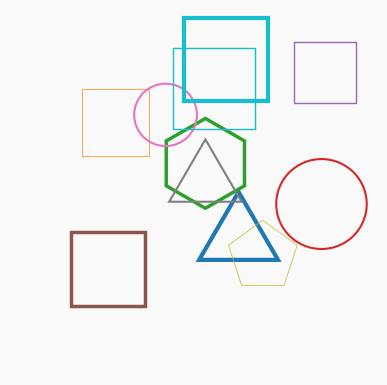[{"shape": "triangle", "thickness": 3, "radius": 0.59, "center": [0.616, 0.384]}, {"shape": "square", "thickness": 0.5, "radius": 0.43, "center": [0.298, 0.682]}, {"shape": "hexagon", "thickness": 2.5, "radius": 0.58, "center": [0.53, 0.576]}, {"shape": "circle", "thickness": 1.5, "radius": 0.58, "center": [0.83, 0.47]}, {"shape": "square", "thickness": 1, "radius": 0.4, "center": [0.839, 0.812]}, {"shape": "square", "thickness": 2.5, "radius": 0.48, "center": [0.279, 0.3]}, {"shape": "circle", "thickness": 1.5, "radius": 0.41, "center": [0.427, 0.702]}, {"shape": "triangle", "thickness": 1.5, "radius": 0.54, "center": [0.53, 0.53]}, {"shape": "pentagon", "thickness": 0.5, "radius": 0.47, "center": [0.678, 0.334]}, {"shape": "square", "thickness": 3, "radius": 0.54, "center": [0.582, 0.846]}, {"shape": "square", "thickness": 1, "radius": 0.53, "center": [0.551, 0.77]}]